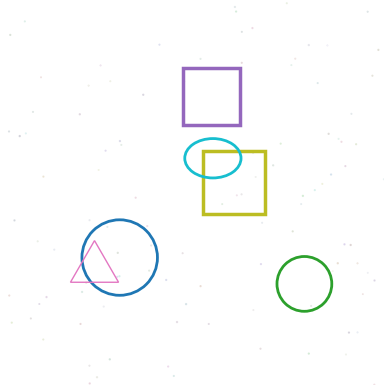[{"shape": "circle", "thickness": 2, "radius": 0.49, "center": [0.311, 0.331]}, {"shape": "circle", "thickness": 2, "radius": 0.36, "center": [0.791, 0.263]}, {"shape": "square", "thickness": 2.5, "radius": 0.37, "center": [0.55, 0.75]}, {"shape": "triangle", "thickness": 1, "radius": 0.36, "center": [0.245, 0.303]}, {"shape": "square", "thickness": 2.5, "radius": 0.41, "center": [0.608, 0.525]}, {"shape": "oval", "thickness": 2, "radius": 0.37, "center": [0.553, 0.589]}]